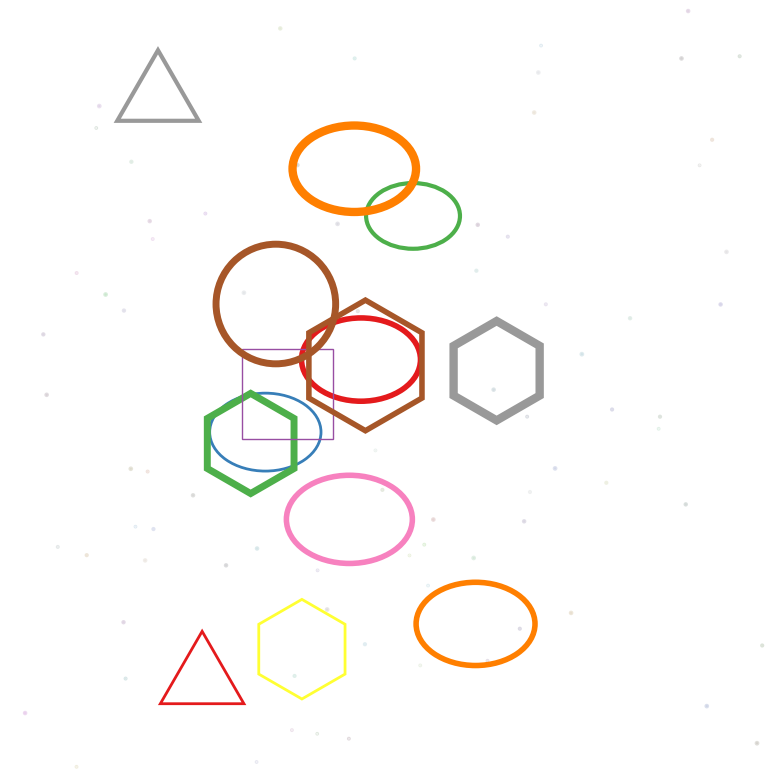[{"shape": "triangle", "thickness": 1, "radius": 0.31, "center": [0.263, 0.117]}, {"shape": "oval", "thickness": 2, "radius": 0.39, "center": [0.469, 0.533]}, {"shape": "oval", "thickness": 1, "radius": 0.36, "center": [0.345, 0.439]}, {"shape": "oval", "thickness": 1.5, "radius": 0.3, "center": [0.536, 0.72]}, {"shape": "hexagon", "thickness": 2.5, "radius": 0.33, "center": [0.326, 0.424]}, {"shape": "square", "thickness": 0.5, "radius": 0.29, "center": [0.374, 0.488]}, {"shape": "oval", "thickness": 2, "radius": 0.39, "center": [0.618, 0.19]}, {"shape": "oval", "thickness": 3, "radius": 0.4, "center": [0.46, 0.781]}, {"shape": "hexagon", "thickness": 1, "radius": 0.32, "center": [0.392, 0.157]}, {"shape": "hexagon", "thickness": 2, "radius": 0.42, "center": [0.475, 0.525]}, {"shape": "circle", "thickness": 2.5, "radius": 0.39, "center": [0.358, 0.605]}, {"shape": "oval", "thickness": 2, "radius": 0.41, "center": [0.454, 0.326]}, {"shape": "triangle", "thickness": 1.5, "radius": 0.31, "center": [0.205, 0.874]}, {"shape": "hexagon", "thickness": 3, "radius": 0.32, "center": [0.645, 0.519]}]